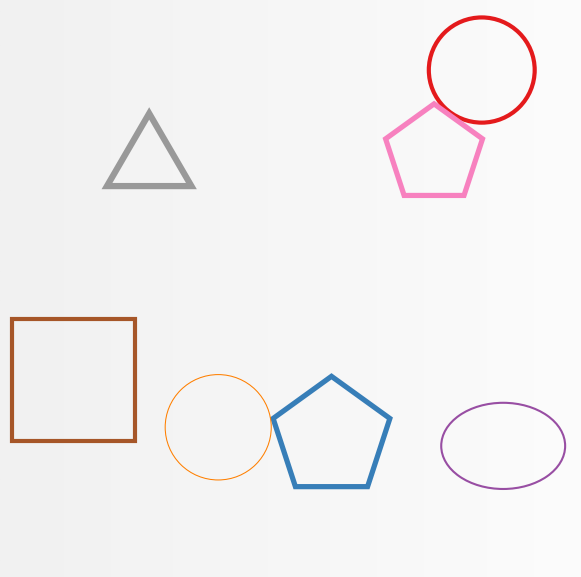[{"shape": "circle", "thickness": 2, "radius": 0.46, "center": [0.829, 0.878]}, {"shape": "pentagon", "thickness": 2.5, "radius": 0.53, "center": [0.57, 0.242]}, {"shape": "oval", "thickness": 1, "radius": 0.53, "center": [0.866, 0.227]}, {"shape": "circle", "thickness": 0.5, "radius": 0.46, "center": [0.375, 0.259]}, {"shape": "square", "thickness": 2, "radius": 0.53, "center": [0.126, 0.341]}, {"shape": "pentagon", "thickness": 2.5, "radius": 0.44, "center": [0.747, 0.732]}, {"shape": "triangle", "thickness": 3, "radius": 0.42, "center": [0.257, 0.719]}]